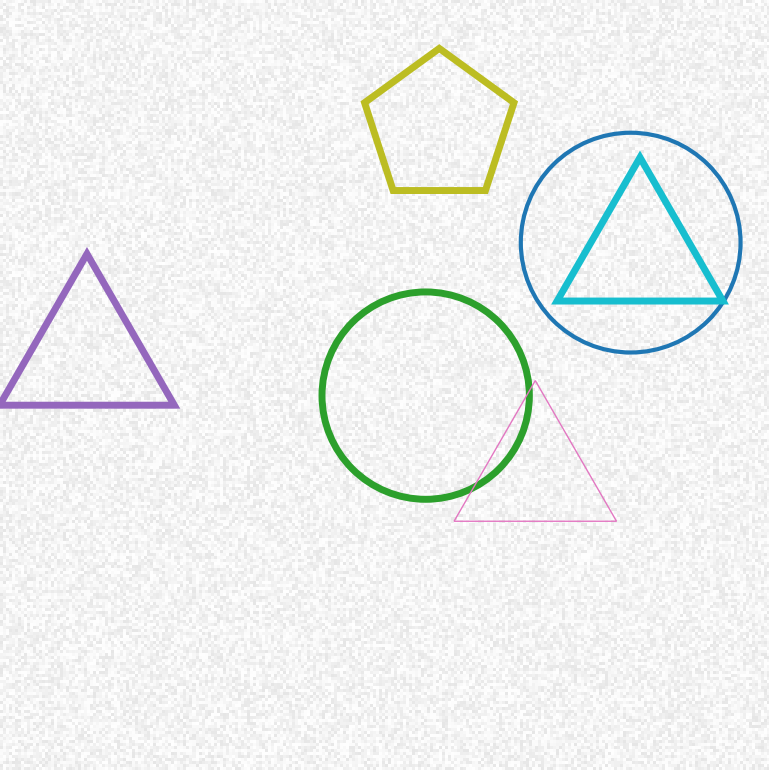[{"shape": "circle", "thickness": 1.5, "radius": 0.71, "center": [0.819, 0.685]}, {"shape": "circle", "thickness": 2.5, "radius": 0.67, "center": [0.553, 0.486]}, {"shape": "triangle", "thickness": 2.5, "radius": 0.66, "center": [0.113, 0.539]}, {"shape": "triangle", "thickness": 0.5, "radius": 0.61, "center": [0.695, 0.384]}, {"shape": "pentagon", "thickness": 2.5, "radius": 0.51, "center": [0.57, 0.835]}, {"shape": "triangle", "thickness": 2.5, "radius": 0.62, "center": [0.831, 0.671]}]